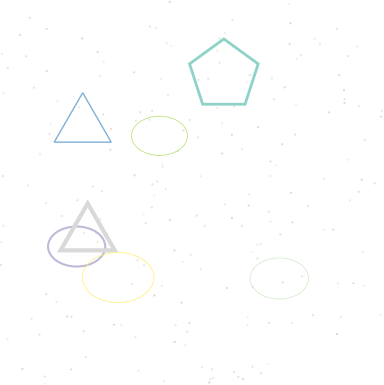[{"shape": "pentagon", "thickness": 2, "radius": 0.47, "center": [0.581, 0.805]}, {"shape": "oval", "thickness": 1.5, "radius": 0.37, "center": [0.199, 0.36]}, {"shape": "triangle", "thickness": 1, "radius": 0.43, "center": [0.215, 0.674]}, {"shape": "oval", "thickness": 0.5, "radius": 0.36, "center": [0.414, 0.647]}, {"shape": "triangle", "thickness": 3, "radius": 0.41, "center": [0.228, 0.39]}, {"shape": "oval", "thickness": 0.5, "radius": 0.38, "center": [0.725, 0.277]}, {"shape": "oval", "thickness": 0.5, "radius": 0.46, "center": [0.307, 0.279]}]